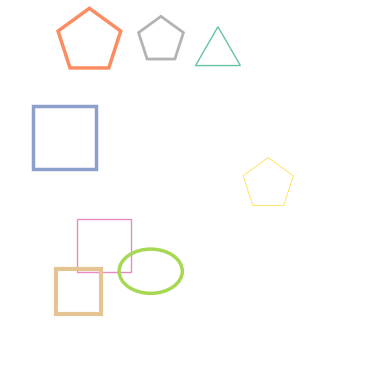[{"shape": "triangle", "thickness": 1, "radius": 0.34, "center": [0.566, 0.863]}, {"shape": "pentagon", "thickness": 2.5, "radius": 0.43, "center": [0.232, 0.893]}, {"shape": "square", "thickness": 2.5, "radius": 0.41, "center": [0.168, 0.642]}, {"shape": "square", "thickness": 1, "radius": 0.35, "center": [0.27, 0.362]}, {"shape": "oval", "thickness": 2.5, "radius": 0.41, "center": [0.391, 0.296]}, {"shape": "pentagon", "thickness": 0.5, "radius": 0.34, "center": [0.697, 0.522]}, {"shape": "square", "thickness": 3, "radius": 0.29, "center": [0.203, 0.243]}, {"shape": "pentagon", "thickness": 2, "radius": 0.31, "center": [0.418, 0.896]}]